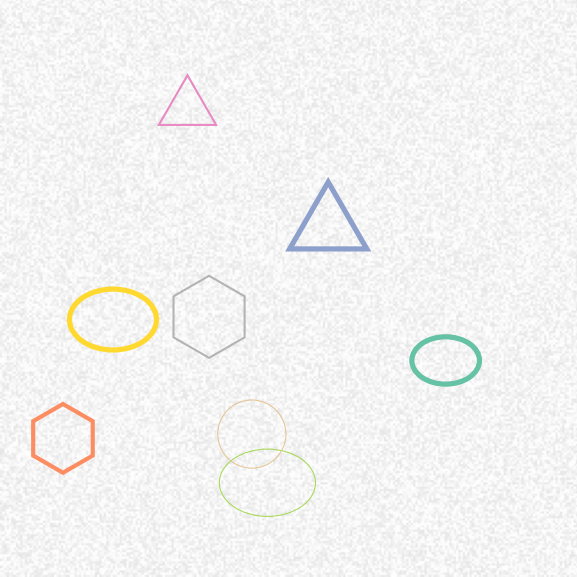[{"shape": "oval", "thickness": 2.5, "radius": 0.29, "center": [0.772, 0.375]}, {"shape": "hexagon", "thickness": 2, "radius": 0.3, "center": [0.109, 0.24]}, {"shape": "triangle", "thickness": 2.5, "radius": 0.39, "center": [0.568, 0.607]}, {"shape": "triangle", "thickness": 1, "radius": 0.29, "center": [0.325, 0.811]}, {"shape": "oval", "thickness": 0.5, "radius": 0.42, "center": [0.463, 0.163]}, {"shape": "oval", "thickness": 2.5, "radius": 0.38, "center": [0.196, 0.446]}, {"shape": "circle", "thickness": 0.5, "radius": 0.3, "center": [0.436, 0.247]}, {"shape": "hexagon", "thickness": 1, "radius": 0.36, "center": [0.362, 0.45]}]